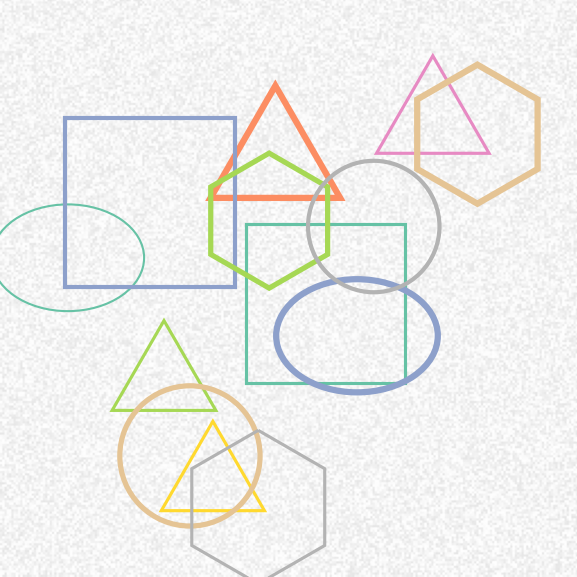[{"shape": "oval", "thickness": 1, "radius": 0.66, "center": [0.118, 0.553]}, {"shape": "square", "thickness": 1.5, "radius": 0.69, "center": [0.564, 0.474]}, {"shape": "triangle", "thickness": 3, "radius": 0.65, "center": [0.477, 0.721]}, {"shape": "oval", "thickness": 3, "radius": 0.7, "center": [0.618, 0.418]}, {"shape": "square", "thickness": 2, "radius": 0.73, "center": [0.26, 0.648]}, {"shape": "triangle", "thickness": 1.5, "radius": 0.56, "center": [0.749, 0.79]}, {"shape": "triangle", "thickness": 1.5, "radius": 0.52, "center": [0.284, 0.34]}, {"shape": "hexagon", "thickness": 2.5, "radius": 0.58, "center": [0.466, 0.617]}, {"shape": "triangle", "thickness": 1.5, "radius": 0.52, "center": [0.369, 0.166]}, {"shape": "circle", "thickness": 2.5, "radius": 0.61, "center": [0.329, 0.21]}, {"shape": "hexagon", "thickness": 3, "radius": 0.6, "center": [0.827, 0.767]}, {"shape": "hexagon", "thickness": 1.5, "radius": 0.66, "center": [0.447, 0.121]}, {"shape": "circle", "thickness": 2, "radius": 0.57, "center": [0.647, 0.607]}]